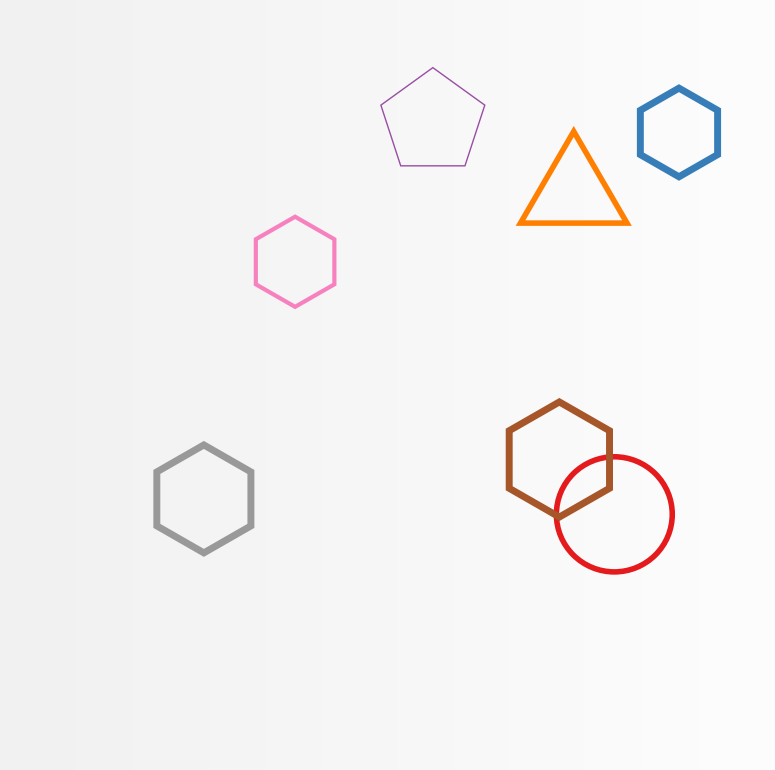[{"shape": "circle", "thickness": 2, "radius": 0.37, "center": [0.793, 0.332]}, {"shape": "hexagon", "thickness": 2.5, "radius": 0.29, "center": [0.876, 0.828]}, {"shape": "pentagon", "thickness": 0.5, "radius": 0.35, "center": [0.559, 0.842]}, {"shape": "triangle", "thickness": 2, "radius": 0.4, "center": [0.74, 0.75]}, {"shape": "hexagon", "thickness": 2.5, "radius": 0.37, "center": [0.722, 0.403]}, {"shape": "hexagon", "thickness": 1.5, "radius": 0.29, "center": [0.381, 0.66]}, {"shape": "hexagon", "thickness": 2.5, "radius": 0.35, "center": [0.263, 0.352]}]